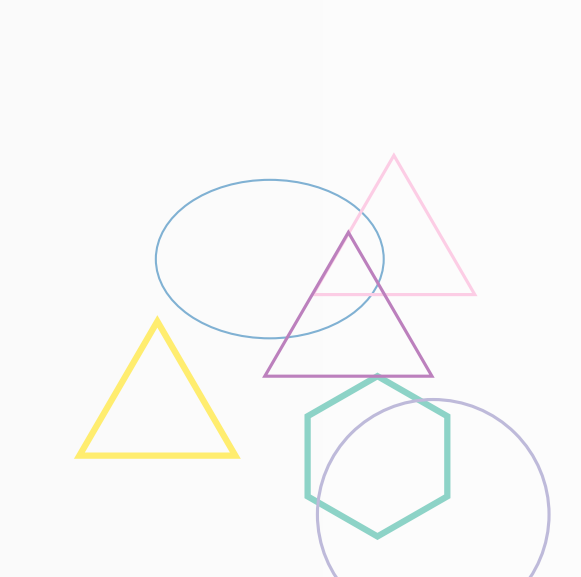[{"shape": "hexagon", "thickness": 3, "radius": 0.69, "center": [0.649, 0.209]}, {"shape": "circle", "thickness": 1.5, "radius": 1.0, "center": [0.745, 0.108]}, {"shape": "oval", "thickness": 1, "radius": 0.98, "center": [0.464, 0.551]}, {"shape": "triangle", "thickness": 1.5, "radius": 0.8, "center": [0.678, 0.569]}, {"shape": "triangle", "thickness": 1.5, "radius": 0.83, "center": [0.599, 0.431]}, {"shape": "triangle", "thickness": 3, "radius": 0.77, "center": [0.271, 0.288]}]